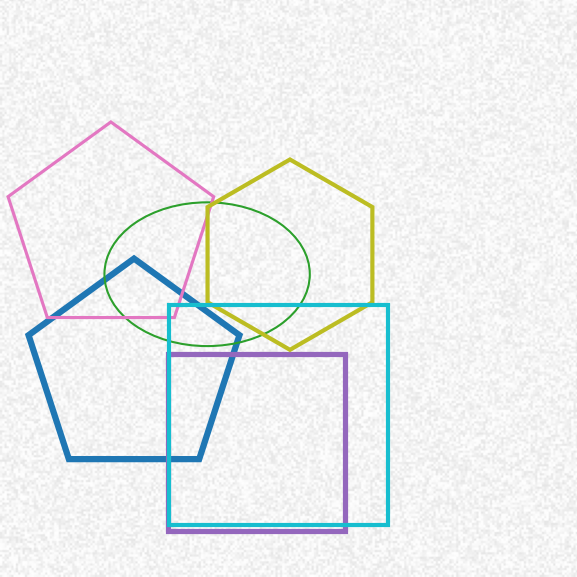[{"shape": "pentagon", "thickness": 3, "radius": 0.96, "center": [0.232, 0.359]}, {"shape": "oval", "thickness": 1, "radius": 0.89, "center": [0.359, 0.524]}, {"shape": "square", "thickness": 2.5, "radius": 0.76, "center": [0.444, 0.233]}, {"shape": "pentagon", "thickness": 1.5, "radius": 0.94, "center": [0.192, 0.601]}, {"shape": "hexagon", "thickness": 2, "radius": 0.82, "center": [0.502, 0.558]}, {"shape": "square", "thickness": 2, "radius": 0.95, "center": [0.482, 0.281]}]